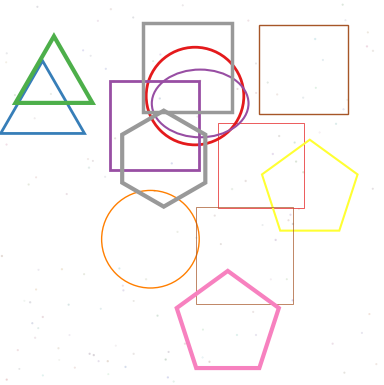[{"shape": "square", "thickness": 0.5, "radius": 0.55, "center": [0.678, 0.57]}, {"shape": "circle", "thickness": 2, "radius": 0.63, "center": [0.507, 0.751]}, {"shape": "triangle", "thickness": 2, "radius": 0.63, "center": [0.111, 0.716]}, {"shape": "triangle", "thickness": 3, "radius": 0.58, "center": [0.14, 0.79]}, {"shape": "square", "thickness": 2, "radius": 0.58, "center": [0.401, 0.674]}, {"shape": "oval", "thickness": 1.5, "radius": 0.63, "center": [0.52, 0.731]}, {"shape": "circle", "thickness": 1, "radius": 0.63, "center": [0.391, 0.379]}, {"shape": "pentagon", "thickness": 1.5, "radius": 0.65, "center": [0.805, 0.507]}, {"shape": "square", "thickness": 0.5, "radius": 0.63, "center": [0.635, 0.337]}, {"shape": "square", "thickness": 1, "radius": 0.58, "center": [0.788, 0.82]}, {"shape": "pentagon", "thickness": 3, "radius": 0.7, "center": [0.592, 0.157]}, {"shape": "square", "thickness": 2.5, "radius": 0.58, "center": [0.488, 0.824]}, {"shape": "hexagon", "thickness": 3, "radius": 0.62, "center": [0.425, 0.588]}]